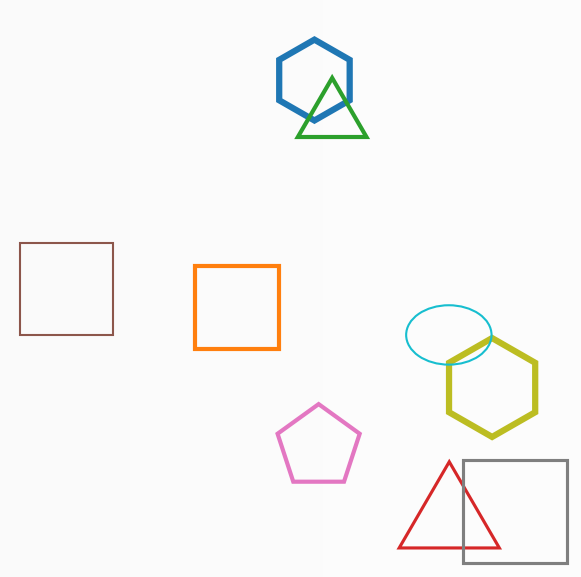[{"shape": "hexagon", "thickness": 3, "radius": 0.35, "center": [0.541, 0.861]}, {"shape": "square", "thickness": 2, "radius": 0.36, "center": [0.407, 0.467]}, {"shape": "triangle", "thickness": 2, "radius": 0.34, "center": [0.571, 0.796]}, {"shape": "triangle", "thickness": 1.5, "radius": 0.5, "center": [0.773, 0.1]}, {"shape": "square", "thickness": 1, "radius": 0.4, "center": [0.115, 0.499]}, {"shape": "pentagon", "thickness": 2, "radius": 0.37, "center": [0.548, 0.225]}, {"shape": "square", "thickness": 1.5, "radius": 0.45, "center": [0.886, 0.114]}, {"shape": "hexagon", "thickness": 3, "radius": 0.43, "center": [0.847, 0.328]}, {"shape": "oval", "thickness": 1, "radius": 0.37, "center": [0.772, 0.419]}]